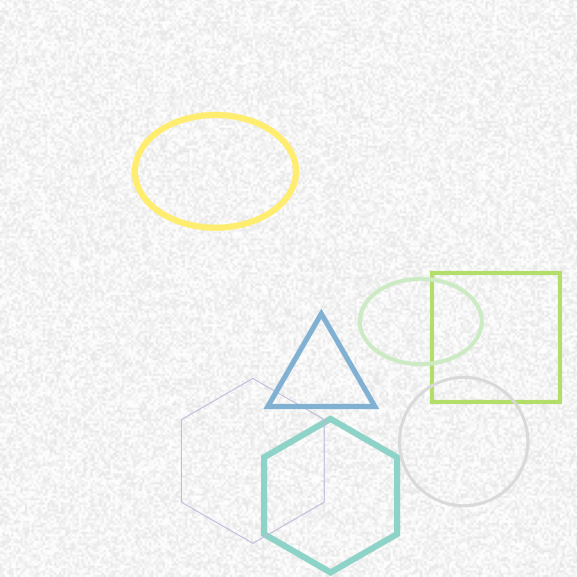[{"shape": "hexagon", "thickness": 3, "radius": 0.66, "center": [0.572, 0.141]}, {"shape": "hexagon", "thickness": 0.5, "radius": 0.71, "center": [0.438, 0.201]}, {"shape": "triangle", "thickness": 2.5, "radius": 0.54, "center": [0.556, 0.349]}, {"shape": "square", "thickness": 2, "radius": 0.56, "center": [0.859, 0.415]}, {"shape": "circle", "thickness": 1.5, "radius": 0.56, "center": [0.803, 0.235]}, {"shape": "oval", "thickness": 2, "radius": 0.53, "center": [0.729, 0.442]}, {"shape": "oval", "thickness": 3, "radius": 0.7, "center": [0.373, 0.702]}]